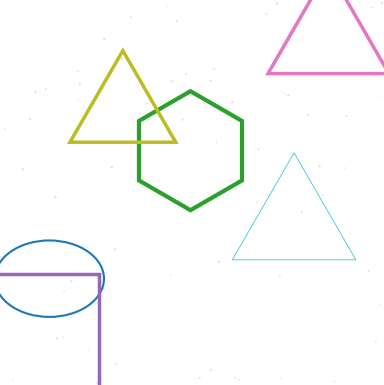[{"shape": "oval", "thickness": 1.5, "radius": 0.71, "center": [0.128, 0.276]}, {"shape": "hexagon", "thickness": 3, "radius": 0.77, "center": [0.495, 0.609]}, {"shape": "square", "thickness": 2.5, "radius": 0.75, "center": [0.107, 0.139]}, {"shape": "triangle", "thickness": 2.5, "radius": 0.91, "center": [0.853, 0.899]}, {"shape": "triangle", "thickness": 2.5, "radius": 0.79, "center": [0.319, 0.71]}, {"shape": "triangle", "thickness": 0.5, "radius": 0.93, "center": [0.764, 0.418]}]